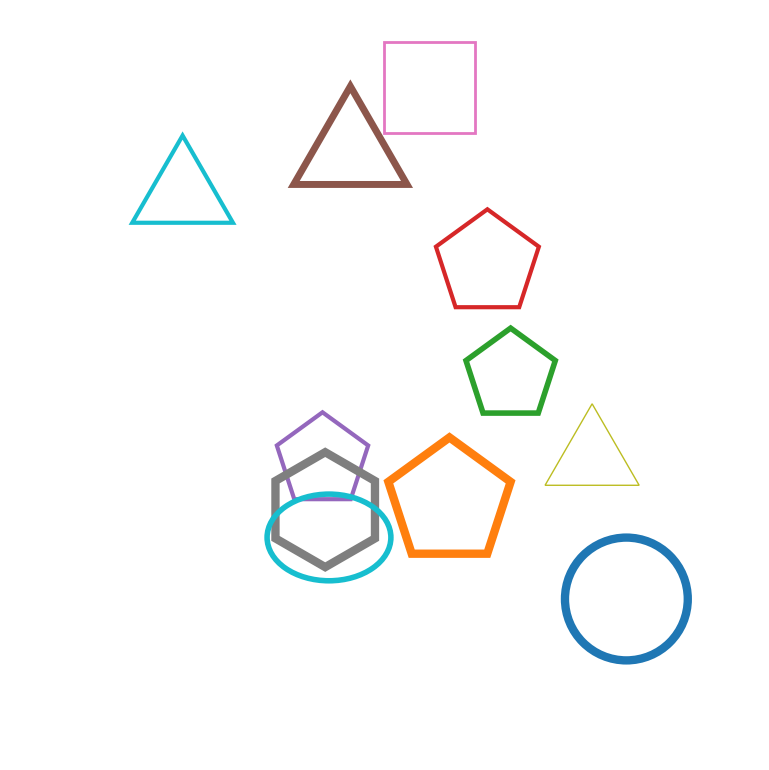[{"shape": "circle", "thickness": 3, "radius": 0.4, "center": [0.813, 0.222]}, {"shape": "pentagon", "thickness": 3, "radius": 0.42, "center": [0.584, 0.348]}, {"shape": "pentagon", "thickness": 2, "radius": 0.3, "center": [0.663, 0.513]}, {"shape": "pentagon", "thickness": 1.5, "radius": 0.35, "center": [0.633, 0.658]}, {"shape": "pentagon", "thickness": 1.5, "radius": 0.31, "center": [0.419, 0.402]}, {"shape": "triangle", "thickness": 2.5, "radius": 0.42, "center": [0.455, 0.803]}, {"shape": "square", "thickness": 1, "radius": 0.3, "center": [0.558, 0.886]}, {"shape": "hexagon", "thickness": 3, "radius": 0.37, "center": [0.422, 0.338]}, {"shape": "triangle", "thickness": 0.5, "radius": 0.35, "center": [0.769, 0.405]}, {"shape": "oval", "thickness": 2, "radius": 0.4, "center": [0.427, 0.302]}, {"shape": "triangle", "thickness": 1.5, "radius": 0.38, "center": [0.237, 0.748]}]